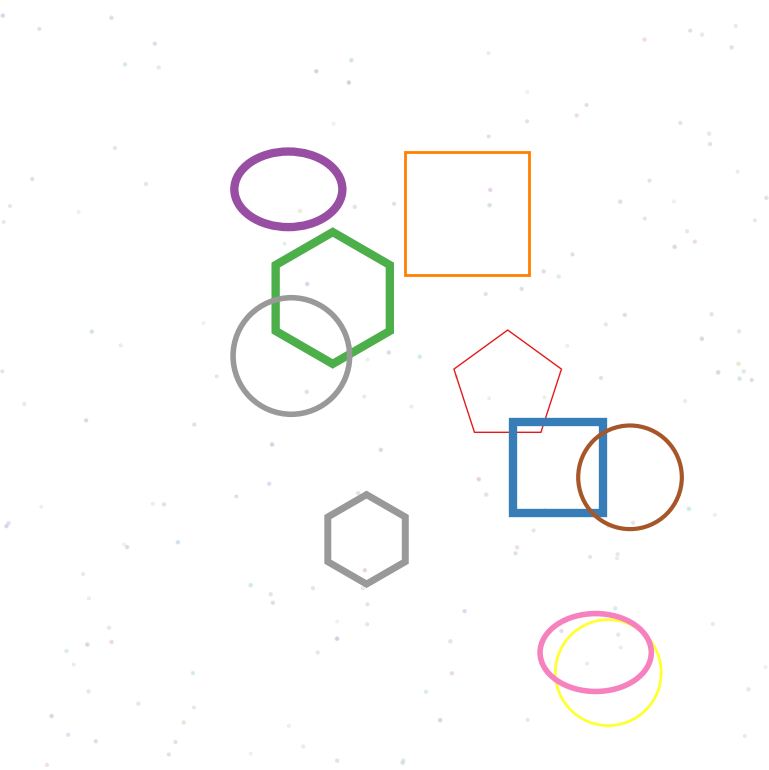[{"shape": "pentagon", "thickness": 0.5, "radius": 0.37, "center": [0.659, 0.498]}, {"shape": "square", "thickness": 3, "radius": 0.29, "center": [0.724, 0.393]}, {"shape": "hexagon", "thickness": 3, "radius": 0.43, "center": [0.432, 0.613]}, {"shape": "oval", "thickness": 3, "radius": 0.35, "center": [0.374, 0.754]}, {"shape": "square", "thickness": 1, "radius": 0.4, "center": [0.606, 0.723]}, {"shape": "circle", "thickness": 1, "radius": 0.34, "center": [0.79, 0.126]}, {"shape": "circle", "thickness": 1.5, "radius": 0.34, "center": [0.818, 0.38]}, {"shape": "oval", "thickness": 2, "radius": 0.36, "center": [0.774, 0.153]}, {"shape": "hexagon", "thickness": 2.5, "radius": 0.29, "center": [0.476, 0.3]}, {"shape": "circle", "thickness": 2, "radius": 0.38, "center": [0.378, 0.538]}]